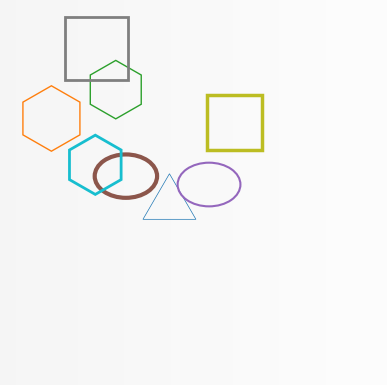[{"shape": "triangle", "thickness": 0.5, "radius": 0.39, "center": [0.437, 0.47]}, {"shape": "hexagon", "thickness": 1, "radius": 0.42, "center": [0.133, 0.692]}, {"shape": "hexagon", "thickness": 1, "radius": 0.38, "center": [0.299, 0.767]}, {"shape": "oval", "thickness": 1.5, "radius": 0.41, "center": [0.539, 0.521]}, {"shape": "oval", "thickness": 3, "radius": 0.4, "center": [0.325, 0.543]}, {"shape": "square", "thickness": 2, "radius": 0.41, "center": [0.248, 0.874]}, {"shape": "square", "thickness": 2.5, "radius": 0.36, "center": [0.605, 0.682]}, {"shape": "hexagon", "thickness": 2, "radius": 0.38, "center": [0.246, 0.572]}]